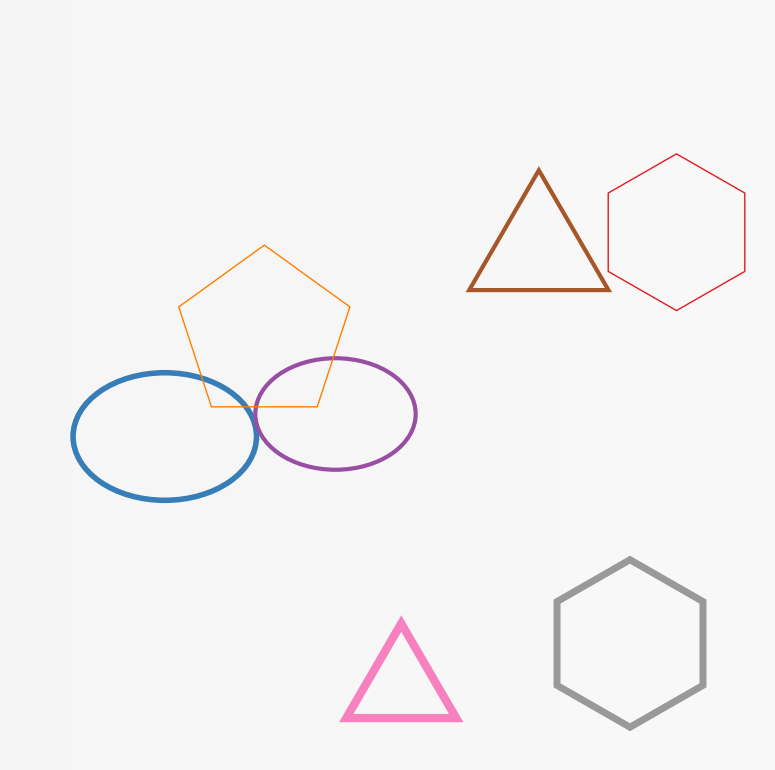[{"shape": "hexagon", "thickness": 0.5, "radius": 0.51, "center": [0.873, 0.698]}, {"shape": "oval", "thickness": 2, "radius": 0.59, "center": [0.213, 0.433]}, {"shape": "oval", "thickness": 1.5, "radius": 0.52, "center": [0.433, 0.462]}, {"shape": "pentagon", "thickness": 0.5, "radius": 0.58, "center": [0.341, 0.566]}, {"shape": "triangle", "thickness": 1.5, "radius": 0.52, "center": [0.695, 0.675]}, {"shape": "triangle", "thickness": 3, "radius": 0.41, "center": [0.518, 0.108]}, {"shape": "hexagon", "thickness": 2.5, "radius": 0.54, "center": [0.813, 0.164]}]